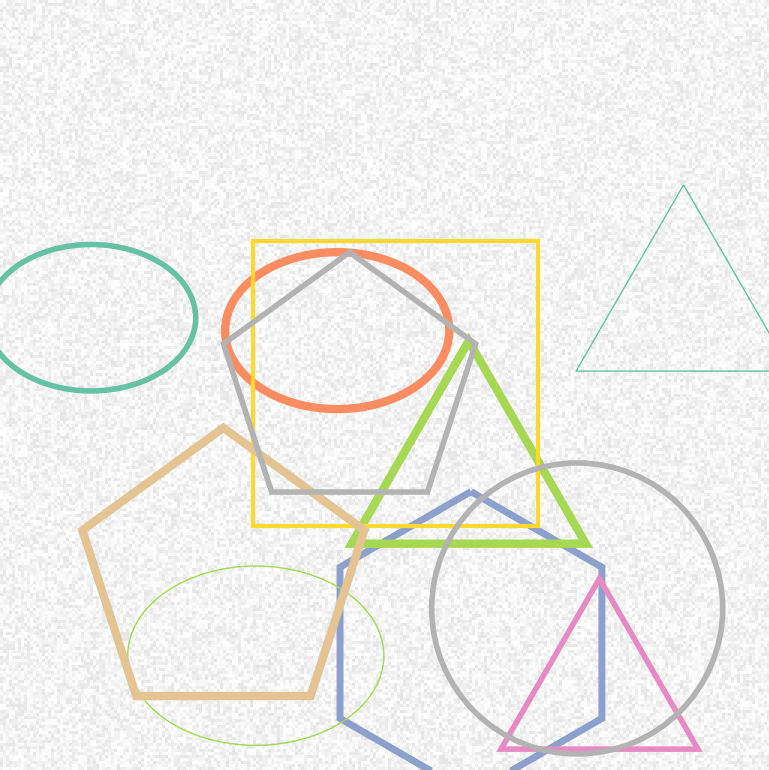[{"shape": "triangle", "thickness": 0.5, "radius": 0.81, "center": [0.888, 0.599]}, {"shape": "oval", "thickness": 2, "radius": 0.68, "center": [0.118, 0.587]}, {"shape": "oval", "thickness": 3, "radius": 0.73, "center": [0.438, 0.571]}, {"shape": "hexagon", "thickness": 2.5, "radius": 0.98, "center": [0.612, 0.165]}, {"shape": "triangle", "thickness": 2, "radius": 0.74, "center": [0.779, 0.101]}, {"shape": "triangle", "thickness": 3, "radius": 0.88, "center": [0.609, 0.382]}, {"shape": "oval", "thickness": 0.5, "radius": 0.83, "center": [0.332, 0.148]}, {"shape": "square", "thickness": 1.5, "radius": 0.93, "center": [0.514, 0.502]}, {"shape": "pentagon", "thickness": 3, "radius": 0.96, "center": [0.29, 0.252]}, {"shape": "circle", "thickness": 2, "radius": 0.94, "center": [0.75, 0.21]}, {"shape": "pentagon", "thickness": 2, "radius": 0.86, "center": [0.454, 0.5]}]